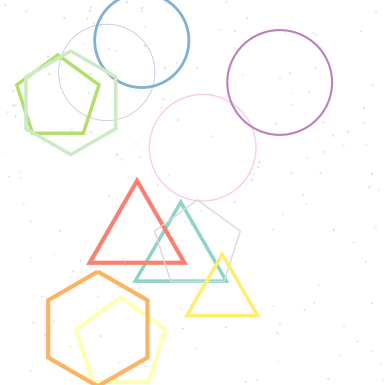[{"shape": "triangle", "thickness": 2.5, "radius": 0.68, "center": [0.47, 0.338]}, {"shape": "pentagon", "thickness": 3, "radius": 0.61, "center": [0.314, 0.106]}, {"shape": "circle", "thickness": 0.5, "radius": 0.63, "center": [0.277, 0.812]}, {"shape": "triangle", "thickness": 3, "radius": 0.71, "center": [0.356, 0.388]}, {"shape": "circle", "thickness": 2, "radius": 0.61, "center": [0.368, 0.895]}, {"shape": "hexagon", "thickness": 3, "radius": 0.74, "center": [0.254, 0.146]}, {"shape": "pentagon", "thickness": 2.5, "radius": 0.56, "center": [0.15, 0.745]}, {"shape": "circle", "thickness": 1, "radius": 0.69, "center": [0.526, 0.616]}, {"shape": "pentagon", "thickness": 1, "radius": 0.59, "center": [0.513, 0.364]}, {"shape": "circle", "thickness": 1.5, "radius": 0.68, "center": [0.726, 0.786]}, {"shape": "hexagon", "thickness": 2.5, "radius": 0.67, "center": [0.184, 0.733]}, {"shape": "triangle", "thickness": 2.5, "radius": 0.53, "center": [0.577, 0.233]}]